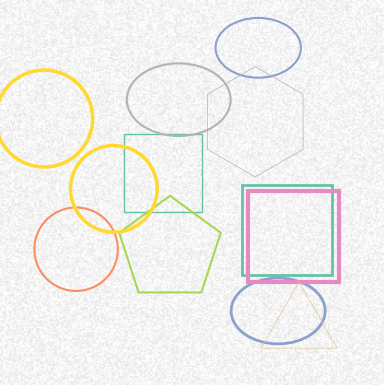[{"shape": "square", "thickness": 1, "radius": 0.5, "center": [0.424, 0.551]}, {"shape": "square", "thickness": 2, "radius": 0.59, "center": [0.745, 0.403]}, {"shape": "circle", "thickness": 1.5, "radius": 0.54, "center": [0.198, 0.353]}, {"shape": "oval", "thickness": 2, "radius": 0.61, "center": [0.722, 0.192]}, {"shape": "oval", "thickness": 1.5, "radius": 0.55, "center": [0.671, 0.876]}, {"shape": "square", "thickness": 3, "radius": 0.59, "center": [0.763, 0.385]}, {"shape": "pentagon", "thickness": 1.5, "radius": 0.69, "center": [0.442, 0.353]}, {"shape": "circle", "thickness": 2.5, "radius": 0.63, "center": [0.115, 0.692]}, {"shape": "circle", "thickness": 2.5, "radius": 0.56, "center": [0.296, 0.509]}, {"shape": "triangle", "thickness": 0.5, "radius": 0.57, "center": [0.777, 0.153]}, {"shape": "oval", "thickness": 1.5, "radius": 0.67, "center": [0.464, 0.741]}, {"shape": "hexagon", "thickness": 0.5, "radius": 0.72, "center": [0.663, 0.684]}]